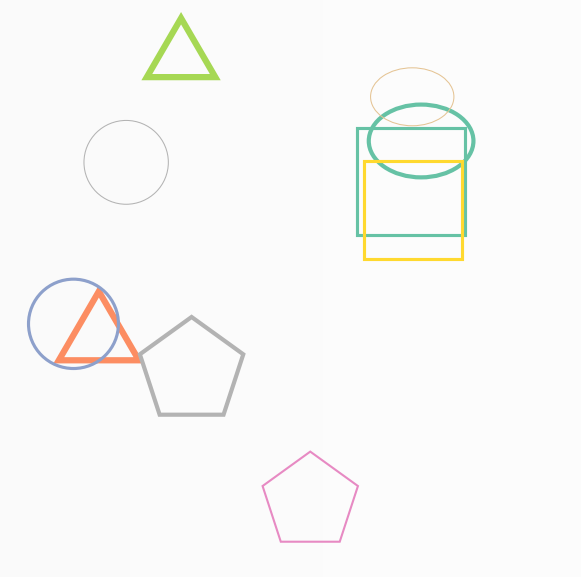[{"shape": "square", "thickness": 1.5, "radius": 0.46, "center": [0.707, 0.685]}, {"shape": "oval", "thickness": 2, "radius": 0.45, "center": [0.724, 0.755]}, {"shape": "triangle", "thickness": 3, "radius": 0.4, "center": [0.17, 0.415]}, {"shape": "circle", "thickness": 1.5, "radius": 0.39, "center": [0.126, 0.438]}, {"shape": "pentagon", "thickness": 1, "radius": 0.43, "center": [0.534, 0.131]}, {"shape": "triangle", "thickness": 3, "radius": 0.34, "center": [0.312, 0.9]}, {"shape": "square", "thickness": 1.5, "radius": 0.42, "center": [0.71, 0.636]}, {"shape": "oval", "thickness": 0.5, "radius": 0.36, "center": [0.709, 0.832]}, {"shape": "circle", "thickness": 0.5, "radius": 0.36, "center": [0.217, 0.718]}, {"shape": "pentagon", "thickness": 2, "radius": 0.47, "center": [0.33, 0.357]}]